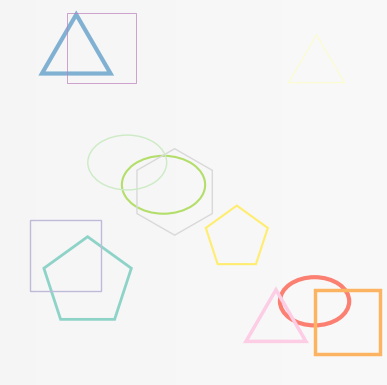[{"shape": "pentagon", "thickness": 2, "radius": 0.59, "center": [0.226, 0.267]}, {"shape": "triangle", "thickness": 0.5, "radius": 0.42, "center": [0.817, 0.827]}, {"shape": "square", "thickness": 1, "radius": 0.46, "center": [0.168, 0.336]}, {"shape": "oval", "thickness": 3, "radius": 0.45, "center": [0.812, 0.217]}, {"shape": "triangle", "thickness": 3, "radius": 0.51, "center": [0.197, 0.86]}, {"shape": "square", "thickness": 2.5, "radius": 0.42, "center": [0.896, 0.164]}, {"shape": "oval", "thickness": 1.5, "radius": 0.54, "center": [0.422, 0.52]}, {"shape": "triangle", "thickness": 2.5, "radius": 0.45, "center": [0.712, 0.158]}, {"shape": "hexagon", "thickness": 1, "radius": 0.56, "center": [0.451, 0.501]}, {"shape": "square", "thickness": 0.5, "radius": 0.45, "center": [0.262, 0.875]}, {"shape": "oval", "thickness": 1, "radius": 0.51, "center": [0.328, 0.578]}, {"shape": "pentagon", "thickness": 1.5, "radius": 0.42, "center": [0.611, 0.382]}]